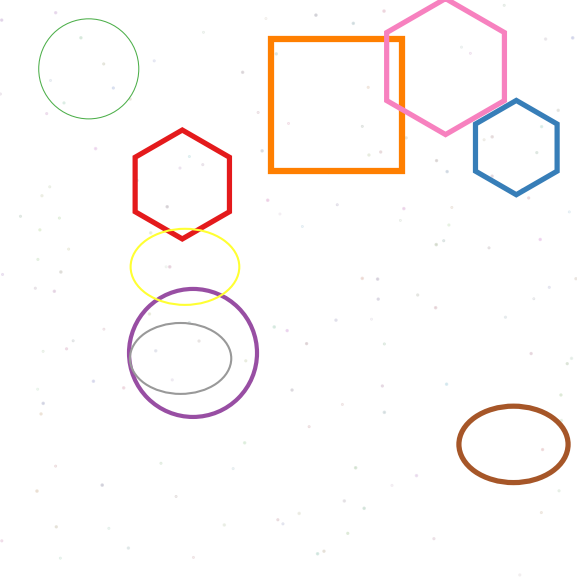[{"shape": "hexagon", "thickness": 2.5, "radius": 0.47, "center": [0.316, 0.68]}, {"shape": "hexagon", "thickness": 2.5, "radius": 0.41, "center": [0.894, 0.744]}, {"shape": "circle", "thickness": 0.5, "radius": 0.43, "center": [0.154, 0.88]}, {"shape": "circle", "thickness": 2, "radius": 0.55, "center": [0.334, 0.388]}, {"shape": "square", "thickness": 3, "radius": 0.57, "center": [0.582, 0.817]}, {"shape": "oval", "thickness": 1, "radius": 0.47, "center": [0.32, 0.537]}, {"shape": "oval", "thickness": 2.5, "radius": 0.47, "center": [0.889, 0.23]}, {"shape": "hexagon", "thickness": 2.5, "radius": 0.59, "center": [0.772, 0.884]}, {"shape": "oval", "thickness": 1, "radius": 0.44, "center": [0.313, 0.378]}]